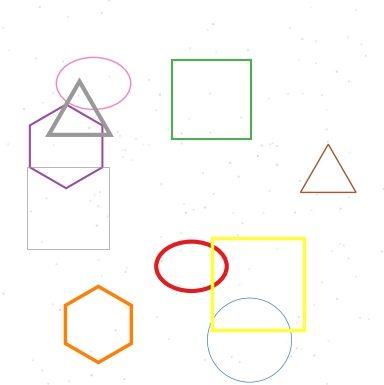[{"shape": "oval", "thickness": 3, "radius": 0.46, "center": [0.497, 0.308]}, {"shape": "circle", "thickness": 0.5, "radius": 0.55, "center": [0.648, 0.117]}, {"shape": "square", "thickness": 1.5, "radius": 0.51, "center": [0.55, 0.742]}, {"shape": "hexagon", "thickness": 1.5, "radius": 0.54, "center": [0.172, 0.62]}, {"shape": "hexagon", "thickness": 2.5, "radius": 0.49, "center": [0.256, 0.157]}, {"shape": "square", "thickness": 2.5, "radius": 0.6, "center": [0.67, 0.262]}, {"shape": "triangle", "thickness": 1, "radius": 0.42, "center": [0.853, 0.542]}, {"shape": "oval", "thickness": 1, "radius": 0.48, "center": [0.243, 0.783]}, {"shape": "triangle", "thickness": 3, "radius": 0.46, "center": [0.207, 0.696]}, {"shape": "square", "thickness": 0.5, "radius": 0.53, "center": [0.178, 0.46]}]